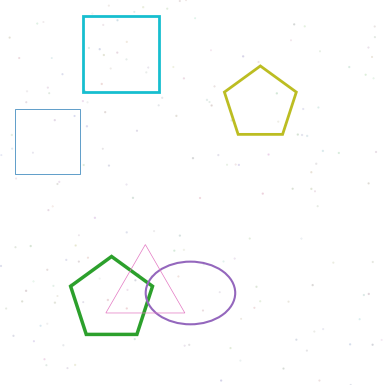[{"shape": "square", "thickness": 0.5, "radius": 0.42, "center": [0.122, 0.632]}, {"shape": "pentagon", "thickness": 2.5, "radius": 0.56, "center": [0.29, 0.222]}, {"shape": "oval", "thickness": 1.5, "radius": 0.58, "center": [0.495, 0.239]}, {"shape": "triangle", "thickness": 0.5, "radius": 0.59, "center": [0.378, 0.246]}, {"shape": "pentagon", "thickness": 2, "radius": 0.49, "center": [0.676, 0.73]}, {"shape": "square", "thickness": 2, "radius": 0.5, "center": [0.315, 0.86]}]